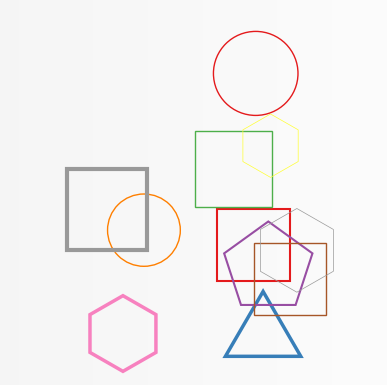[{"shape": "circle", "thickness": 1, "radius": 0.55, "center": [0.66, 0.809]}, {"shape": "square", "thickness": 1.5, "radius": 0.47, "center": [0.653, 0.363]}, {"shape": "triangle", "thickness": 2.5, "radius": 0.56, "center": [0.679, 0.131]}, {"shape": "square", "thickness": 1, "radius": 0.49, "center": [0.602, 0.561]}, {"shape": "pentagon", "thickness": 1.5, "radius": 0.6, "center": [0.692, 0.305]}, {"shape": "circle", "thickness": 1, "radius": 0.47, "center": [0.371, 0.402]}, {"shape": "hexagon", "thickness": 0.5, "radius": 0.41, "center": [0.698, 0.622]}, {"shape": "square", "thickness": 1, "radius": 0.46, "center": [0.747, 0.275]}, {"shape": "hexagon", "thickness": 2.5, "radius": 0.49, "center": [0.317, 0.134]}, {"shape": "square", "thickness": 3, "radius": 0.52, "center": [0.276, 0.456]}, {"shape": "hexagon", "thickness": 0.5, "radius": 0.54, "center": [0.766, 0.35]}]